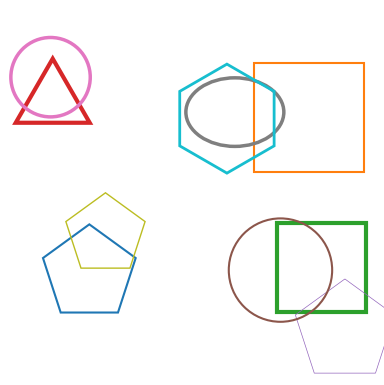[{"shape": "pentagon", "thickness": 1.5, "radius": 0.63, "center": [0.232, 0.291]}, {"shape": "square", "thickness": 1.5, "radius": 0.71, "center": [0.803, 0.694]}, {"shape": "square", "thickness": 3, "radius": 0.58, "center": [0.836, 0.305]}, {"shape": "triangle", "thickness": 3, "radius": 0.55, "center": [0.137, 0.737]}, {"shape": "pentagon", "thickness": 0.5, "radius": 0.68, "center": [0.896, 0.14]}, {"shape": "circle", "thickness": 1.5, "radius": 0.67, "center": [0.728, 0.298]}, {"shape": "circle", "thickness": 2.5, "radius": 0.52, "center": [0.131, 0.8]}, {"shape": "oval", "thickness": 2.5, "radius": 0.64, "center": [0.61, 0.709]}, {"shape": "pentagon", "thickness": 1, "radius": 0.54, "center": [0.274, 0.391]}, {"shape": "hexagon", "thickness": 2, "radius": 0.71, "center": [0.589, 0.692]}]